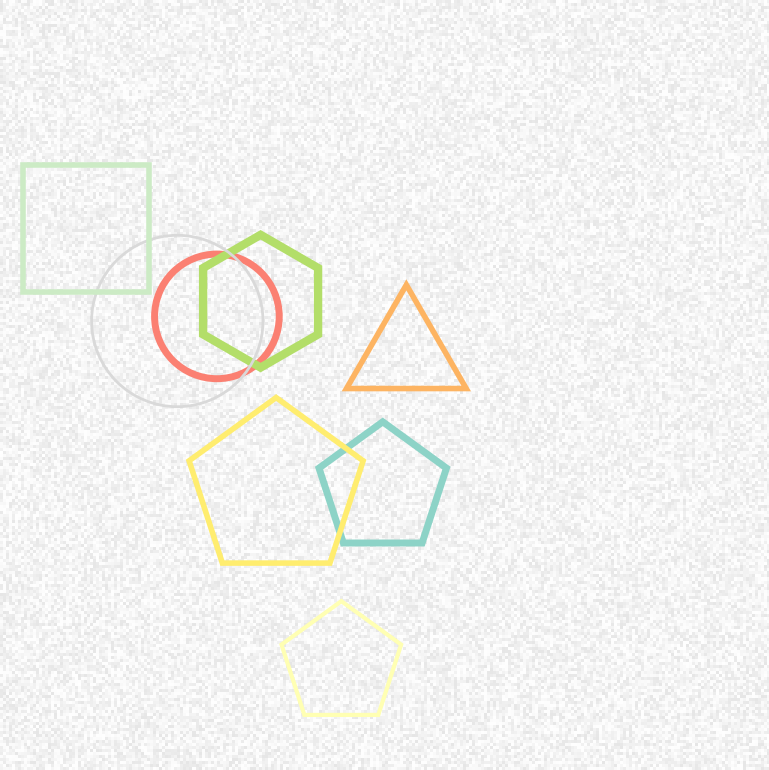[{"shape": "pentagon", "thickness": 2.5, "radius": 0.44, "center": [0.497, 0.365]}, {"shape": "pentagon", "thickness": 1.5, "radius": 0.41, "center": [0.443, 0.138]}, {"shape": "circle", "thickness": 2.5, "radius": 0.4, "center": [0.282, 0.589]}, {"shape": "triangle", "thickness": 2, "radius": 0.45, "center": [0.528, 0.54]}, {"shape": "hexagon", "thickness": 3, "radius": 0.43, "center": [0.338, 0.609]}, {"shape": "circle", "thickness": 1, "radius": 0.56, "center": [0.23, 0.583]}, {"shape": "square", "thickness": 2, "radius": 0.41, "center": [0.112, 0.704]}, {"shape": "pentagon", "thickness": 2, "radius": 0.59, "center": [0.359, 0.365]}]